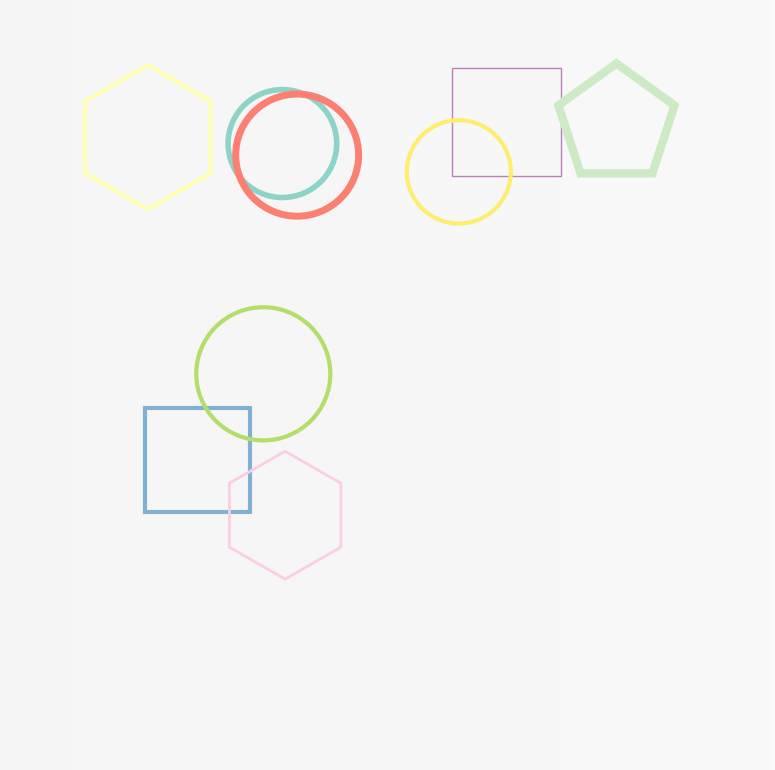[{"shape": "circle", "thickness": 2, "radius": 0.35, "center": [0.364, 0.814]}, {"shape": "hexagon", "thickness": 1.5, "radius": 0.47, "center": [0.191, 0.822]}, {"shape": "circle", "thickness": 2.5, "radius": 0.4, "center": [0.383, 0.799]}, {"shape": "square", "thickness": 1.5, "radius": 0.34, "center": [0.254, 0.403]}, {"shape": "circle", "thickness": 1.5, "radius": 0.43, "center": [0.34, 0.515]}, {"shape": "hexagon", "thickness": 1, "radius": 0.42, "center": [0.368, 0.331]}, {"shape": "square", "thickness": 0.5, "radius": 0.35, "center": [0.653, 0.841]}, {"shape": "pentagon", "thickness": 3, "radius": 0.39, "center": [0.795, 0.839]}, {"shape": "circle", "thickness": 1.5, "radius": 0.34, "center": [0.592, 0.777]}]